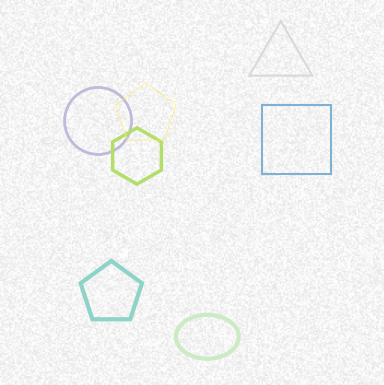[{"shape": "pentagon", "thickness": 3, "radius": 0.42, "center": [0.289, 0.239]}, {"shape": "circle", "thickness": 2, "radius": 0.44, "center": [0.255, 0.686]}, {"shape": "square", "thickness": 1.5, "radius": 0.45, "center": [0.77, 0.638]}, {"shape": "hexagon", "thickness": 2.5, "radius": 0.37, "center": [0.356, 0.595]}, {"shape": "triangle", "thickness": 1.5, "radius": 0.47, "center": [0.729, 0.851]}, {"shape": "oval", "thickness": 3, "radius": 0.41, "center": [0.539, 0.125]}, {"shape": "pentagon", "thickness": 0.5, "radius": 0.41, "center": [0.379, 0.703]}]